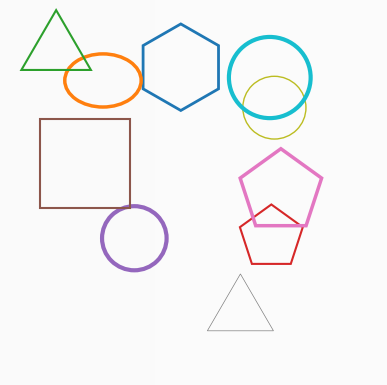[{"shape": "hexagon", "thickness": 2, "radius": 0.56, "center": [0.467, 0.825]}, {"shape": "oval", "thickness": 2.5, "radius": 0.49, "center": [0.266, 0.791]}, {"shape": "triangle", "thickness": 1.5, "radius": 0.52, "center": [0.145, 0.87]}, {"shape": "pentagon", "thickness": 1.5, "radius": 0.43, "center": [0.7, 0.384]}, {"shape": "circle", "thickness": 3, "radius": 0.42, "center": [0.347, 0.381]}, {"shape": "square", "thickness": 1.5, "radius": 0.58, "center": [0.22, 0.576]}, {"shape": "pentagon", "thickness": 2.5, "radius": 0.55, "center": [0.725, 0.503]}, {"shape": "triangle", "thickness": 0.5, "radius": 0.49, "center": [0.62, 0.19]}, {"shape": "circle", "thickness": 1, "radius": 0.41, "center": [0.708, 0.72]}, {"shape": "circle", "thickness": 3, "radius": 0.53, "center": [0.696, 0.799]}]